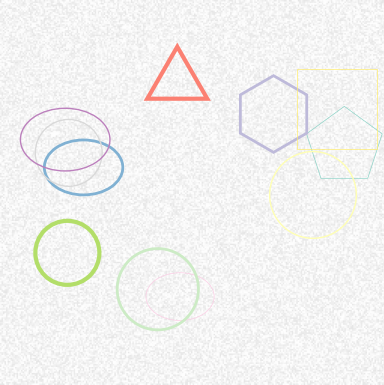[{"shape": "pentagon", "thickness": 0.5, "radius": 0.52, "center": [0.894, 0.62]}, {"shape": "circle", "thickness": 1, "radius": 0.56, "center": [0.813, 0.494]}, {"shape": "hexagon", "thickness": 2, "radius": 0.5, "center": [0.711, 0.704]}, {"shape": "triangle", "thickness": 3, "radius": 0.45, "center": [0.46, 0.789]}, {"shape": "oval", "thickness": 2, "radius": 0.51, "center": [0.217, 0.565]}, {"shape": "circle", "thickness": 3, "radius": 0.42, "center": [0.175, 0.343]}, {"shape": "oval", "thickness": 0.5, "radius": 0.44, "center": [0.468, 0.23]}, {"shape": "circle", "thickness": 1, "radius": 0.43, "center": [0.179, 0.603]}, {"shape": "oval", "thickness": 1, "radius": 0.58, "center": [0.169, 0.637]}, {"shape": "circle", "thickness": 2, "radius": 0.53, "center": [0.41, 0.249]}, {"shape": "square", "thickness": 0.5, "radius": 0.52, "center": [0.874, 0.716]}]